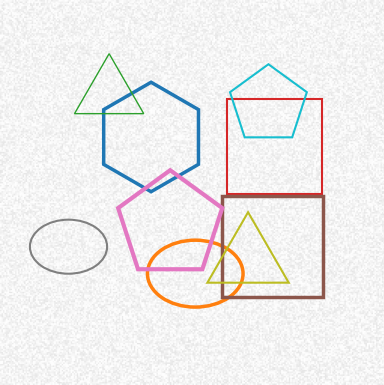[{"shape": "hexagon", "thickness": 2.5, "radius": 0.71, "center": [0.392, 0.644]}, {"shape": "oval", "thickness": 2.5, "radius": 0.62, "center": [0.507, 0.289]}, {"shape": "triangle", "thickness": 1, "radius": 0.52, "center": [0.283, 0.757]}, {"shape": "square", "thickness": 1.5, "radius": 0.62, "center": [0.714, 0.62]}, {"shape": "square", "thickness": 2.5, "radius": 0.66, "center": [0.709, 0.36]}, {"shape": "pentagon", "thickness": 3, "radius": 0.71, "center": [0.442, 0.416]}, {"shape": "oval", "thickness": 1.5, "radius": 0.5, "center": [0.178, 0.359]}, {"shape": "triangle", "thickness": 1.5, "radius": 0.61, "center": [0.644, 0.327]}, {"shape": "pentagon", "thickness": 1.5, "radius": 0.52, "center": [0.697, 0.728]}]